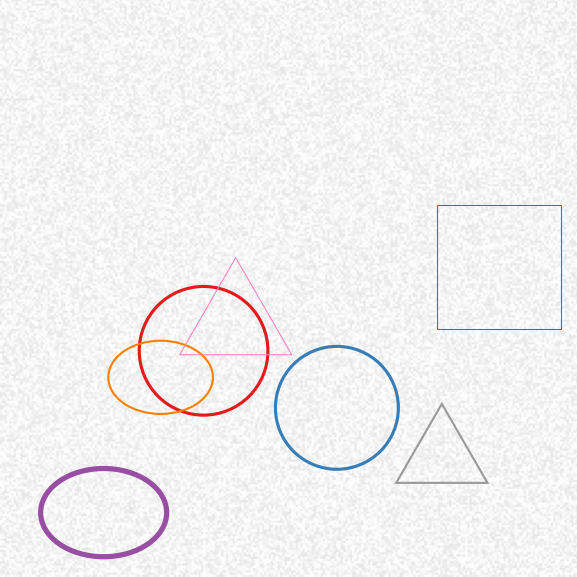[{"shape": "circle", "thickness": 1.5, "radius": 0.56, "center": [0.353, 0.392]}, {"shape": "circle", "thickness": 1.5, "radius": 0.53, "center": [0.583, 0.293]}, {"shape": "oval", "thickness": 2.5, "radius": 0.55, "center": [0.179, 0.112]}, {"shape": "oval", "thickness": 1, "radius": 0.45, "center": [0.278, 0.346]}, {"shape": "square", "thickness": 0.5, "radius": 0.54, "center": [0.865, 0.537]}, {"shape": "triangle", "thickness": 0.5, "radius": 0.56, "center": [0.408, 0.441]}, {"shape": "triangle", "thickness": 1, "radius": 0.46, "center": [0.765, 0.209]}]